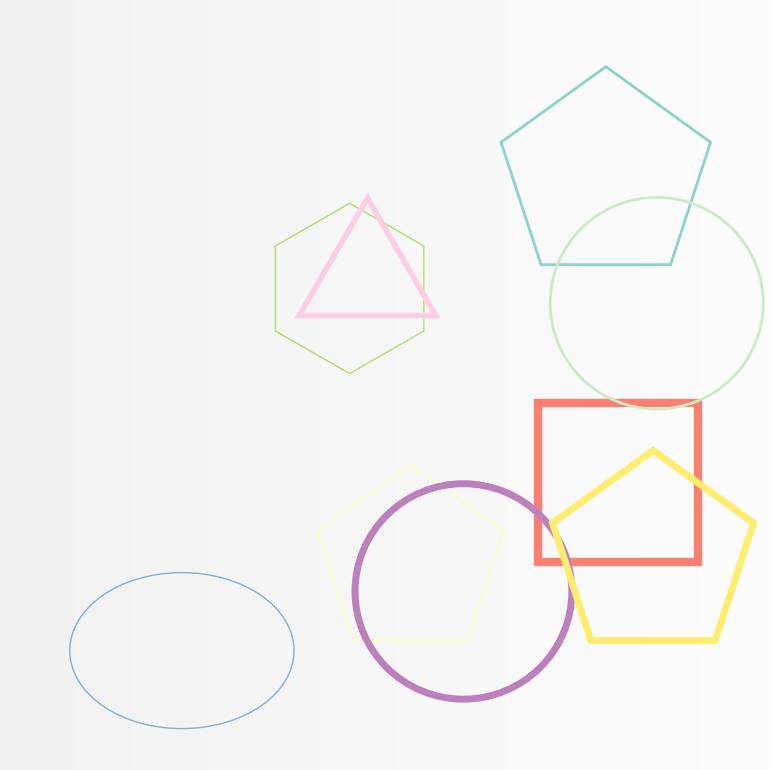[{"shape": "pentagon", "thickness": 1, "radius": 0.71, "center": [0.782, 0.771]}, {"shape": "pentagon", "thickness": 0.5, "radius": 0.63, "center": [0.53, 0.271]}, {"shape": "square", "thickness": 3, "radius": 0.52, "center": [0.797, 0.373]}, {"shape": "oval", "thickness": 0.5, "radius": 0.72, "center": [0.235, 0.155]}, {"shape": "hexagon", "thickness": 0.5, "radius": 0.55, "center": [0.451, 0.625]}, {"shape": "triangle", "thickness": 2, "radius": 0.51, "center": [0.474, 0.641]}, {"shape": "circle", "thickness": 2.5, "radius": 0.7, "center": [0.598, 0.232]}, {"shape": "circle", "thickness": 1, "radius": 0.69, "center": [0.847, 0.606]}, {"shape": "pentagon", "thickness": 2.5, "radius": 0.68, "center": [0.843, 0.279]}]